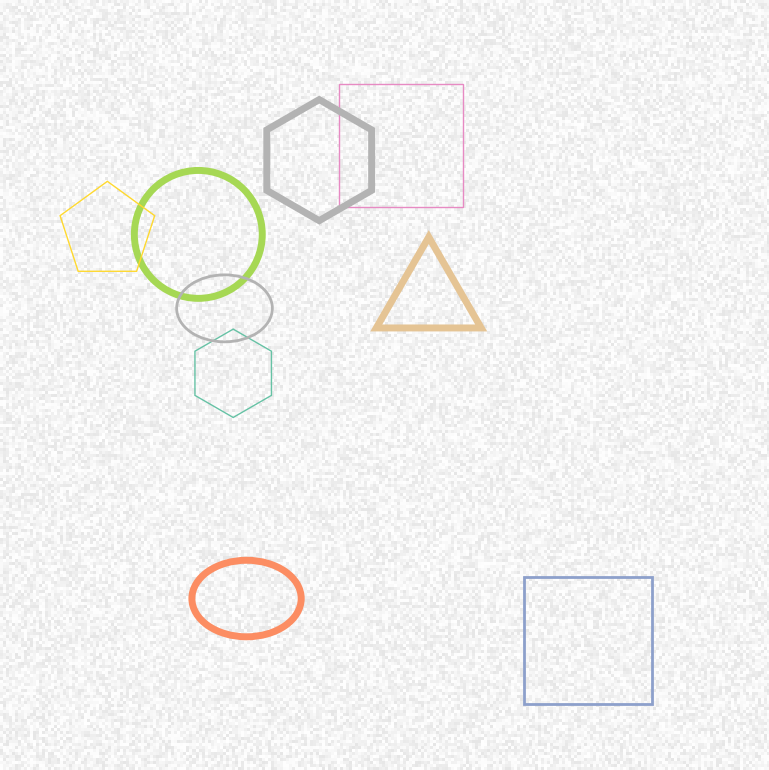[{"shape": "hexagon", "thickness": 0.5, "radius": 0.29, "center": [0.303, 0.515]}, {"shape": "oval", "thickness": 2.5, "radius": 0.35, "center": [0.32, 0.223]}, {"shape": "square", "thickness": 1, "radius": 0.41, "center": [0.764, 0.168]}, {"shape": "square", "thickness": 0.5, "radius": 0.4, "center": [0.521, 0.811]}, {"shape": "circle", "thickness": 2.5, "radius": 0.42, "center": [0.258, 0.696]}, {"shape": "pentagon", "thickness": 0.5, "radius": 0.32, "center": [0.139, 0.7]}, {"shape": "triangle", "thickness": 2.5, "radius": 0.39, "center": [0.557, 0.613]}, {"shape": "hexagon", "thickness": 2.5, "radius": 0.39, "center": [0.415, 0.792]}, {"shape": "oval", "thickness": 1, "radius": 0.31, "center": [0.292, 0.6]}]